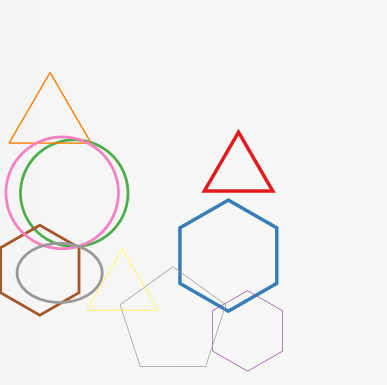[{"shape": "triangle", "thickness": 2.5, "radius": 0.51, "center": [0.616, 0.555]}, {"shape": "hexagon", "thickness": 2.5, "radius": 0.72, "center": [0.589, 0.336]}, {"shape": "circle", "thickness": 2, "radius": 0.69, "center": [0.192, 0.498]}, {"shape": "hexagon", "thickness": 0.5, "radius": 0.52, "center": [0.639, 0.14]}, {"shape": "triangle", "thickness": 1, "radius": 0.61, "center": [0.129, 0.689]}, {"shape": "triangle", "thickness": 0.5, "radius": 0.53, "center": [0.316, 0.247]}, {"shape": "hexagon", "thickness": 2, "radius": 0.58, "center": [0.103, 0.298]}, {"shape": "circle", "thickness": 2, "radius": 0.73, "center": [0.16, 0.499]}, {"shape": "oval", "thickness": 2, "radius": 0.55, "center": [0.154, 0.291]}, {"shape": "pentagon", "thickness": 0.5, "radius": 0.72, "center": [0.446, 0.164]}]